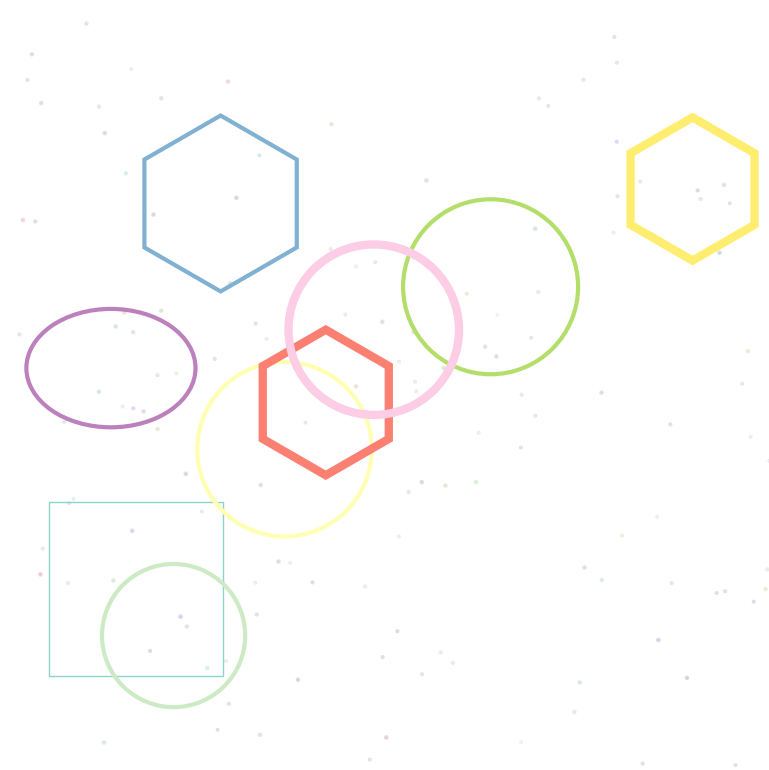[{"shape": "square", "thickness": 0.5, "radius": 0.56, "center": [0.177, 0.235]}, {"shape": "circle", "thickness": 1.5, "radius": 0.57, "center": [0.369, 0.417]}, {"shape": "hexagon", "thickness": 3, "radius": 0.47, "center": [0.423, 0.477]}, {"shape": "hexagon", "thickness": 1.5, "radius": 0.57, "center": [0.286, 0.736]}, {"shape": "circle", "thickness": 1.5, "radius": 0.57, "center": [0.637, 0.628]}, {"shape": "circle", "thickness": 3, "radius": 0.55, "center": [0.485, 0.572]}, {"shape": "oval", "thickness": 1.5, "radius": 0.55, "center": [0.144, 0.522]}, {"shape": "circle", "thickness": 1.5, "radius": 0.46, "center": [0.225, 0.175]}, {"shape": "hexagon", "thickness": 3, "radius": 0.46, "center": [0.899, 0.755]}]